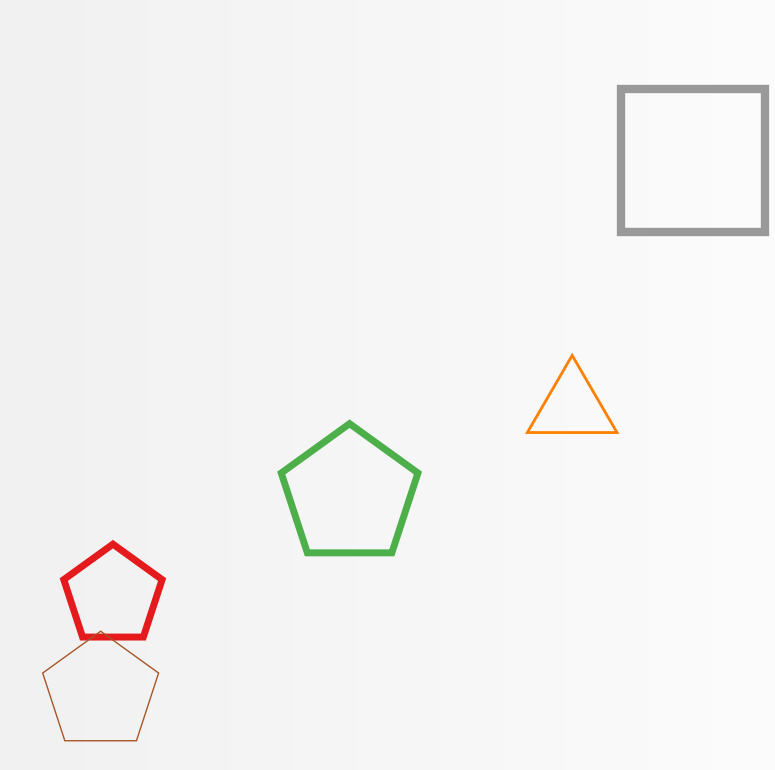[{"shape": "pentagon", "thickness": 2.5, "radius": 0.33, "center": [0.146, 0.227]}, {"shape": "pentagon", "thickness": 2.5, "radius": 0.46, "center": [0.451, 0.357]}, {"shape": "triangle", "thickness": 1, "radius": 0.33, "center": [0.738, 0.472]}, {"shape": "pentagon", "thickness": 0.5, "radius": 0.39, "center": [0.13, 0.102]}, {"shape": "square", "thickness": 3, "radius": 0.46, "center": [0.894, 0.792]}]